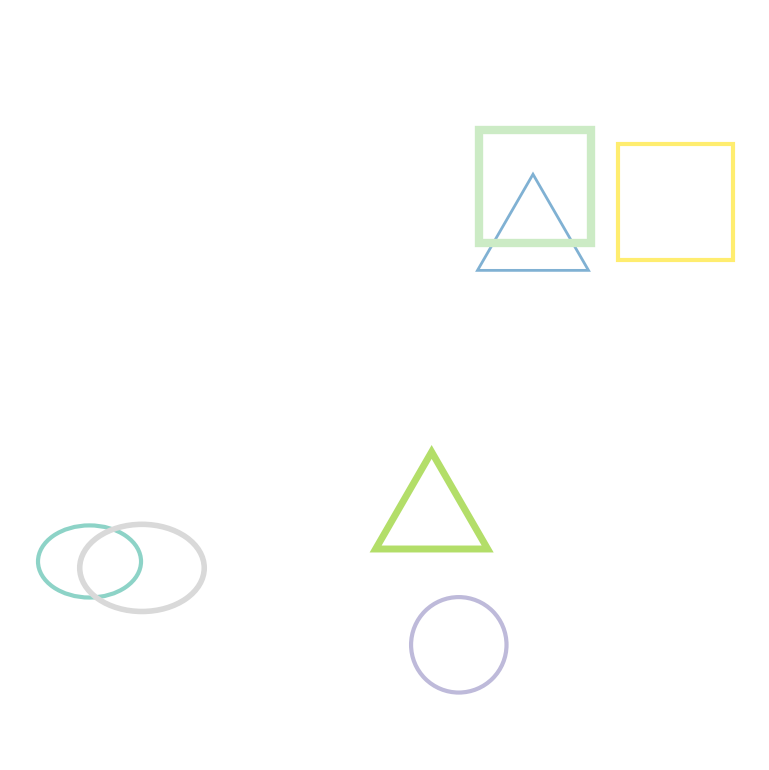[{"shape": "oval", "thickness": 1.5, "radius": 0.33, "center": [0.116, 0.271]}, {"shape": "circle", "thickness": 1.5, "radius": 0.31, "center": [0.596, 0.163]}, {"shape": "triangle", "thickness": 1, "radius": 0.42, "center": [0.692, 0.69]}, {"shape": "triangle", "thickness": 2.5, "radius": 0.42, "center": [0.561, 0.329]}, {"shape": "oval", "thickness": 2, "radius": 0.4, "center": [0.184, 0.262]}, {"shape": "square", "thickness": 3, "radius": 0.37, "center": [0.695, 0.758]}, {"shape": "square", "thickness": 1.5, "radius": 0.37, "center": [0.878, 0.738]}]